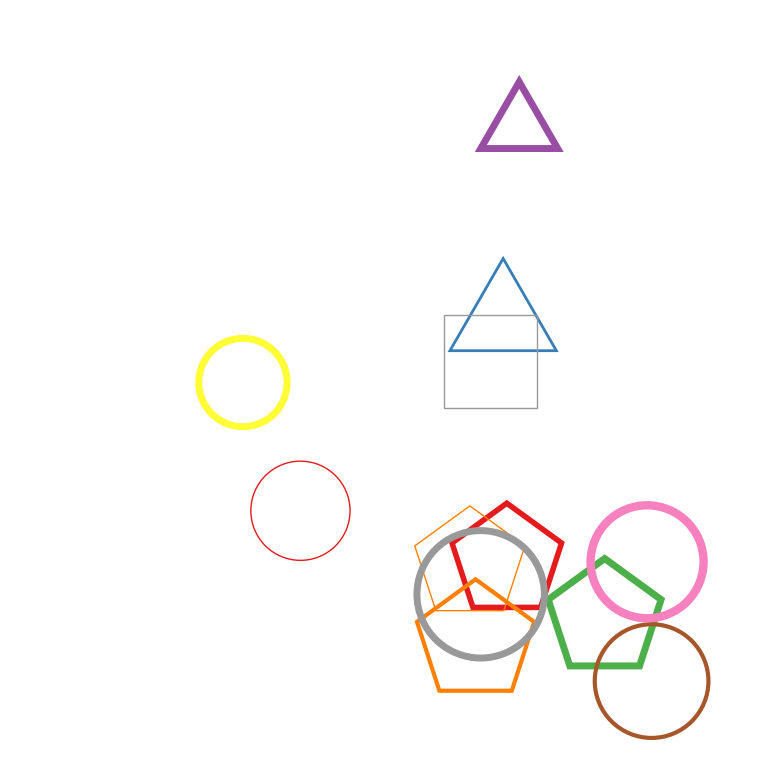[{"shape": "circle", "thickness": 0.5, "radius": 0.32, "center": [0.39, 0.337]}, {"shape": "pentagon", "thickness": 2, "radius": 0.37, "center": [0.658, 0.272]}, {"shape": "triangle", "thickness": 1, "radius": 0.4, "center": [0.653, 0.584]}, {"shape": "pentagon", "thickness": 2.5, "radius": 0.39, "center": [0.785, 0.198]}, {"shape": "triangle", "thickness": 2.5, "radius": 0.29, "center": [0.674, 0.836]}, {"shape": "pentagon", "thickness": 1.5, "radius": 0.4, "center": [0.618, 0.168]}, {"shape": "pentagon", "thickness": 0.5, "radius": 0.38, "center": [0.61, 0.268]}, {"shape": "circle", "thickness": 2.5, "radius": 0.29, "center": [0.316, 0.503]}, {"shape": "circle", "thickness": 1.5, "radius": 0.37, "center": [0.846, 0.115]}, {"shape": "circle", "thickness": 3, "radius": 0.37, "center": [0.84, 0.27]}, {"shape": "circle", "thickness": 2.5, "radius": 0.41, "center": [0.624, 0.228]}, {"shape": "square", "thickness": 0.5, "radius": 0.3, "center": [0.637, 0.53]}]